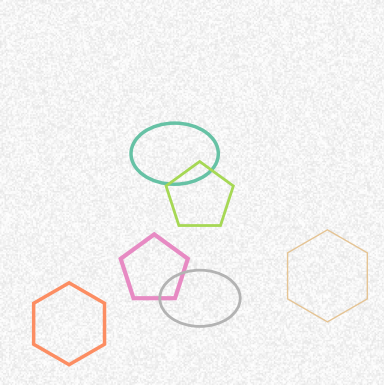[{"shape": "oval", "thickness": 2.5, "radius": 0.57, "center": [0.454, 0.601]}, {"shape": "hexagon", "thickness": 2.5, "radius": 0.53, "center": [0.179, 0.159]}, {"shape": "pentagon", "thickness": 3, "radius": 0.46, "center": [0.401, 0.3]}, {"shape": "pentagon", "thickness": 2, "radius": 0.46, "center": [0.519, 0.489]}, {"shape": "hexagon", "thickness": 1, "radius": 0.6, "center": [0.851, 0.283]}, {"shape": "oval", "thickness": 2, "radius": 0.52, "center": [0.519, 0.225]}]